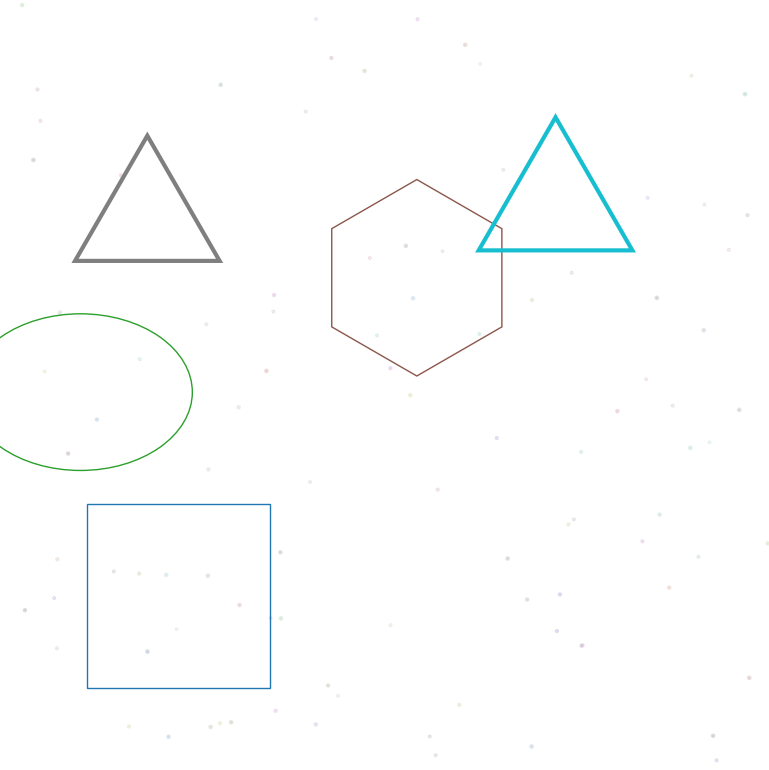[{"shape": "square", "thickness": 0.5, "radius": 0.6, "center": [0.232, 0.226]}, {"shape": "oval", "thickness": 0.5, "radius": 0.73, "center": [0.104, 0.491]}, {"shape": "hexagon", "thickness": 0.5, "radius": 0.64, "center": [0.541, 0.639]}, {"shape": "triangle", "thickness": 1.5, "radius": 0.54, "center": [0.191, 0.715]}, {"shape": "triangle", "thickness": 1.5, "radius": 0.58, "center": [0.721, 0.732]}]